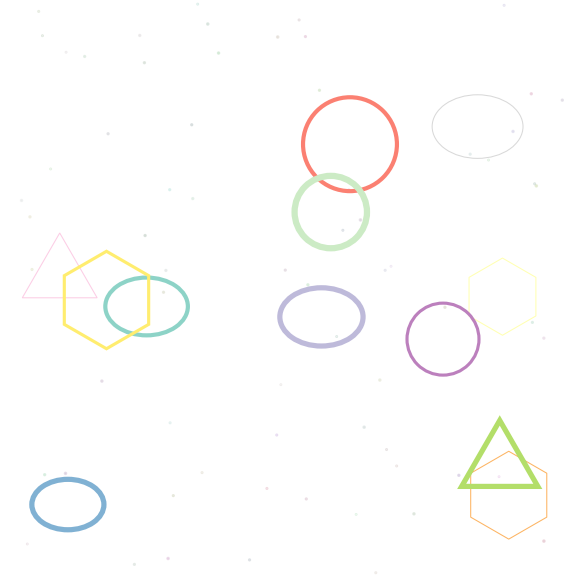[{"shape": "oval", "thickness": 2, "radius": 0.36, "center": [0.254, 0.468]}, {"shape": "hexagon", "thickness": 0.5, "radius": 0.33, "center": [0.87, 0.485]}, {"shape": "oval", "thickness": 2.5, "radius": 0.36, "center": [0.557, 0.45]}, {"shape": "circle", "thickness": 2, "radius": 0.41, "center": [0.606, 0.749]}, {"shape": "oval", "thickness": 2.5, "radius": 0.31, "center": [0.118, 0.125]}, {"shape": "hexagon", "thickness": 0.5, "radius": 0.38, "center": [0.881, 0.142]}, {"shape": "triangle", "thickness": 2.5, "radius": 0.38, "center": [0.865, 0.195]}, {"shape": "triangle", "thickness": 0.5, "radius": 0.37, "center": [0.103, 0.521]}, {"shape": "oval", "thickness": 0.5, "radius": 0.39, "center": [0.827, 0.78]}, {"shape": "circle", "thickness": 1.5, "radius": 0.31, "center": [0.767, 0.412]}, {"shape": "circle", "thickness": 3, "radius": 0.31, "center": [0.573, 0.632]}, {"shape": "hexagon", "thickness": 1.5, "radius": 0.42, "center": [0.184, 0.48]}]